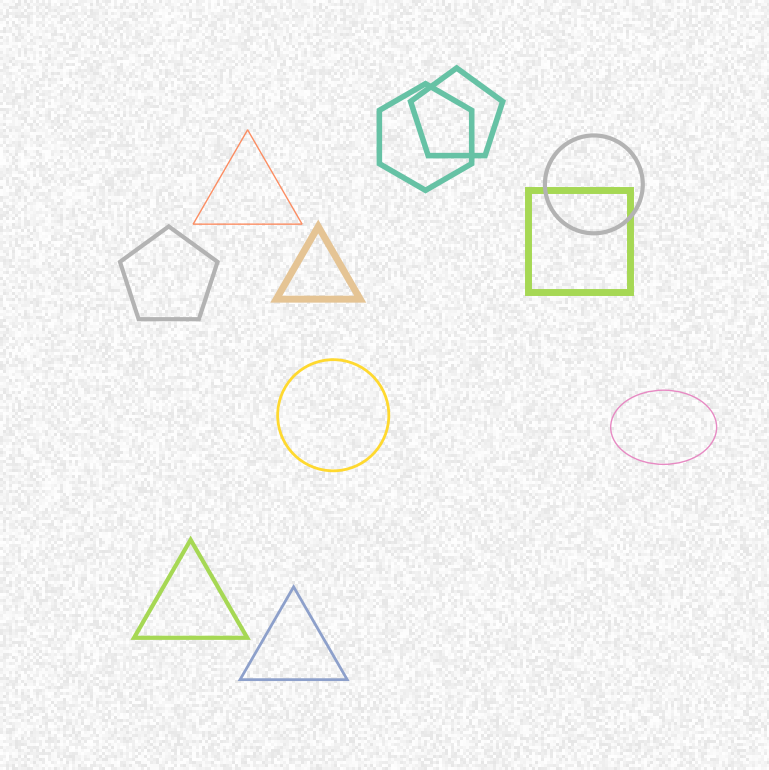[{"shape": "hexagon", "thickness": 2, "radius": 0.35, "center": [0.553, 0.822]}, {"shape": "pentagon", "thickness": 2, "radius": 0.31, "center": [0.593, 0.849]}, {"shape": "triangle", "thickness": 0.5, "radius": 0.41, "center": [0.322, 0.75]}, {"shape": "triangle", "thickness": 1, "radius": 0.4, "center": [0.381, 0.158]}, {"shape": "oval", "thickness": 0.5, "radius": 0.34, "center": [0.862, 0.445]}, {"shape": "square", "thickness": 2.5, "radius": 0.33, "center": [0.751, 0.687]}, {"shape": "triangle", "thickness": 1.5, "radius": 0.42, "center": [0.248, 0.214]}, {"shape": "circle", "thickness": 1, "radius": 0.36, "center": [0.433, 0.461]}, {"shape": "triangle", "thickness": 2.5, "radius": 0.31, "center": [0.413, 0.643]}, {"shape": "pentagon", "thickness": 1.5, "radius": 0.33, "center": [0.219, 0.639]}, {"shape": "circle", "thickness": 1.5, "radius": 0.32, "center": [0.771, 0.761]}]